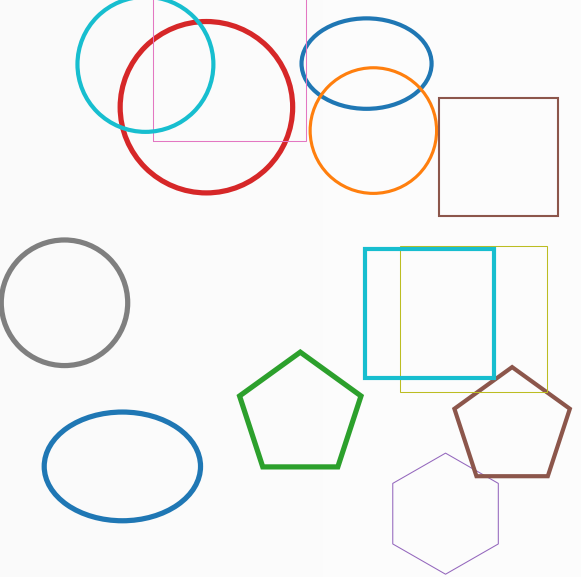[{"shape": "oval", "thickness": 2, "radius": 0.56, "center": [0.631, 0.889]}, {"shape": "oval", "thickness": 2.5, "radius": 0.67, "center": [0.211, 0.192]}, {"shape": "circle", "thickness": 1.5, "radius": 0.54, "center": [0.642, 0.773]}, {"shape": "pentagon", "thickness": 2.5, "radius": 0.55, "center": [0.517, 0.28]}, {"shape": "circle", "thickness": 2.5, "radius": 0.74, "center": [0.355, 0.813]}, {"shape": "hexagon", "thickness": 0.5, "radius": 0.52, "center": [0.767, 0.11]}, {"shape": "pentagon", "thickness": 2, "radius": 0.52, "center": [0.881, 0.259]}, {"shape": "square", "thickness": 1, "radius": 0.51, "center": [0.858, 0.727]}, {"shape": "square", "thickness": 0.5, "radius": 0.66, "center": [0.394, 0.887]}, {"shape": "circle", "thickness": 2.5, "radius": 0.54, "center": [0.111, 0.475]}, {"shape": "square", "thickness": 0.5, "radius": 0.63, "center": [0.815, 0.447]}, {"shape": "circle", "thickness": 2, "radius": 0.58, "center": [0.25, 0.888]}, {"shape": "square", "thickness": 2, "radius": 0.56, "center": [0.739, 0.456]}]